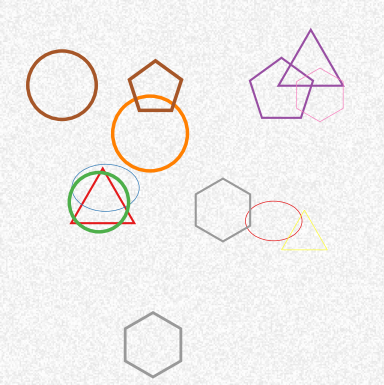[{"shape": "oval", "thickness": 0.5, "radius": 0.37, "center": [0.711, 0.426]}, {"shape": "triangle", "thickness": 1.5, "radius": 0.47, "center": [0.267, 0.468]}, {"shape": "oval", "thickness": 0.5, "radius": 0.44, "center": [0.274, 0.512]}, {"shape": "circle", "thickness": 2.5, "radius": 0.39, "center": [0.257, 0.475]}, {"shape": "pentagon", "thickness": 1.5, "radius": 0.43, "center": [0.731, 0.764]}, {"shape": "triangle", "thickness": 1.5, "radius": 0.48, "center": [0.807, 0.826]}, {"shape": "circle", "thickness": 2.5, "radius": 0.49, "center": [0.39, 0.653]}, {"shape": "triangle", "thickness": 0.5, "radius": 0.34, "center": [0.791, 0.385]}, {"shape": "pentagon", "thickness": 2.5, "radius": 0.36, "center": [0.404, 0.771]}, {"shape": "circle", "thickness": 2.5, "radius": 0.44, "center": [0.161, 0.779]}, {"shape": "hexagon", "thickness": 0.5, "radius": 0.35, "center": [0.831, 0.753]}, {"shape": "hexagon", "thickness": 2, "radius": 0.42, "center": [0.397, 0.104]}, {"shape": "hexagon", "thickness": 1.5, "radius": 0.41, "center": [0.579, 0.454]}]